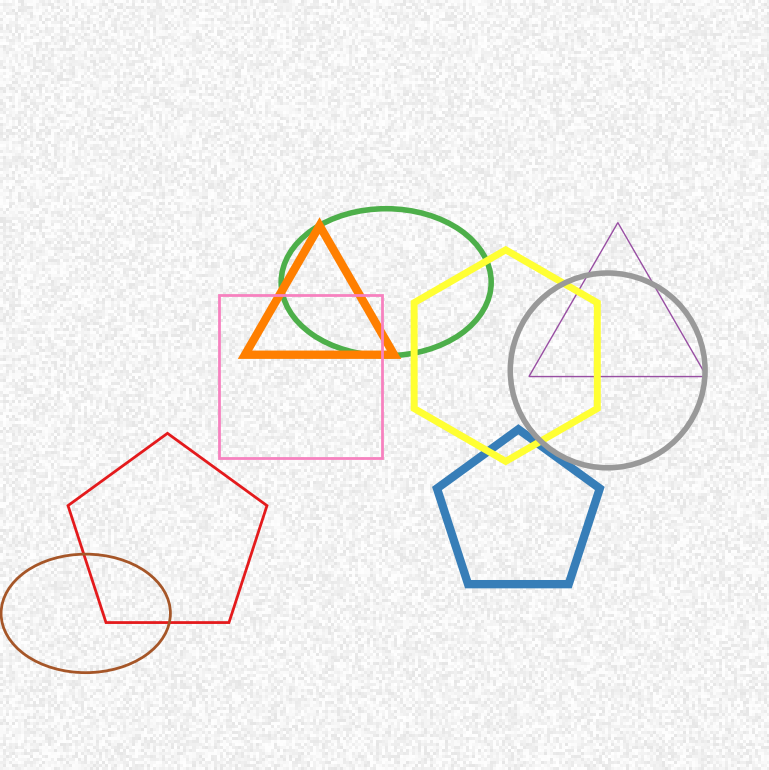[{"shape": "pentagon", "thickness": 1, "radius": 0.68, "center": [0.218, 0.301]}, {"shape": "pentagon", "thickness": 3, "radius": 0.56, "center": [0.673, 0.331]}, {"shape": "oval", "thickness": 2, "radius": 0.68, "center": [0.502, 0.633]}, {"shape": "triangle", "thickness": 0.5, "radius": 0.67, "center": [0.802, 0.578]}, {"shape": "triangle", "thickness": 3, "radius": 0.56, "center": [0.415, 0.595]}, {"shape": "hexagon", "thickness": 2.5, "radius": 0.69, "center": [0.657, 0.538]}, {"shape": "oval", "thickness": 1, "radius": 0.55, "center": [0.111, 0.203]}, {"shape": "square", "thickness": 1, "radius": 0.53, "center": [0.39, 0.511]}, {"shape": "circle", "thickness": 2, "radius": 0.63, "center": [0.789, 0.519]}]